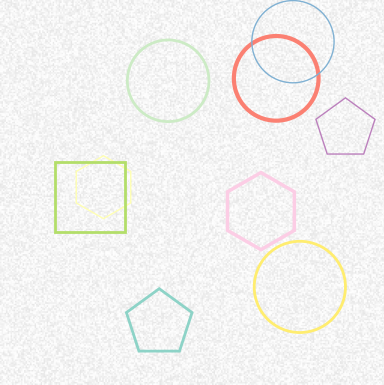[{"shape": "pentagon", "thickness": 2, "radius": 0.45, "center": [0.414, 0.16]}, {"shape": "hexagon", "thickness": 1, "radius": 0.41, "center": [0.269, 0.514]}, {"shape": "circle", "thickness": 3, "radius": 0.55, "center": [0.717, 0.797]}, {"shape": "circle", "thickness": 1, "radius": 0.53, "center": [0.761, 0.892]}, {"shape": "square", "thickness": 2, "radius": 0.45, "center": [0.233, 0.488]}, {"shape": "hexagon", "thickness": 2.5, "radius": 0.5, "center": [0.678, 0.452]}, {"shape": "pentagon", "thickness": 1, "radius": 0.4, "center": [0.897, 0.665]}, {"shape": "circle", "thickness": 2, "radius": 0.53, "center": [0.437, 0.79]}, {"shape": "circle", "thickness": 2, "radius": 0.59, "center": [0.779, 0.255]}]